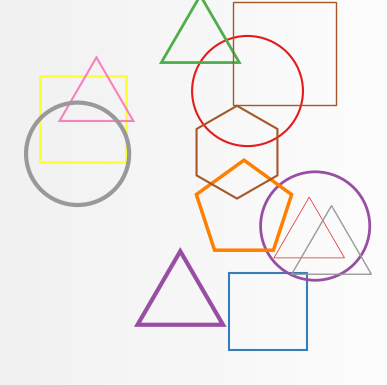[{"shape": "circle", "thickness": 1.5, "radius": 0.72, "center": [0.639, 0.764]}, {"shape": "triangle", "thickness": 0.5, "radius": 0.53, "center": [0.798, 0.383]}, {"shape": "square", "thickness": 1.5, "radius": 0.5, "center": [0.692, 0.19]}, {"shape": "triangle", "thickness": 2, "radius": 0.58, "center": [0.517, 0.896]}, {"shape": "triangle", "thickness": 3, "radius": 0.64, "center": [0.465, 0.22]}, {"shape": "circle", "thickness": 2, "radius": 0.7, "center": [0.813, 0.413]}, {"shape": "pentagon", "thickness": 2.5, "radius": 0.65, "center": [0.63, 0.455]}, {"shape": "square", "thickness": 2, "radius": 0.56, "center": [0.215, 0.691]}, {"shape": "hexagon", "thickness": 1.5, "radius": 0.6, "center": [0.612, 0.605]}, {"shape": "square", "thickness": 1, "radius": 0.66, "center": [0.735, 0.861]}, {"shape": "triangle", "thickness": 1.5, "radius": 0.55, "center": [0.249, 0.741]}, {"shape": "circle", "thickness": 3, "radius": 0.67, "center": [0.2, 0.601]}, {"shape": "triangle", "thickness": 1, "radius": 0.59, "center": [0.855, 0.347]}]